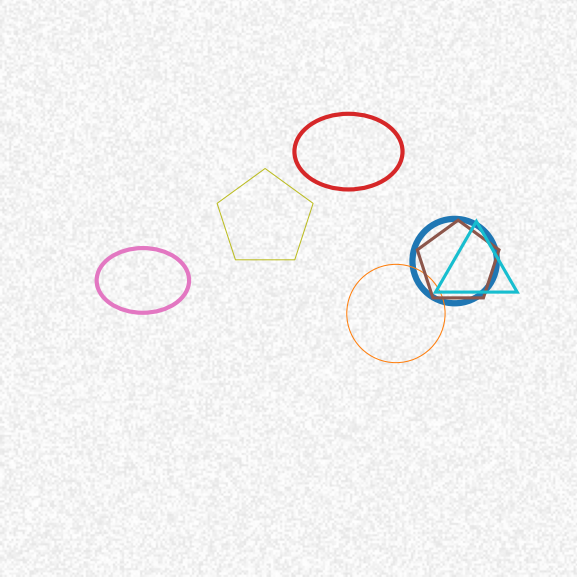[{"shape": "circle", "thickness": 3, "radius": 0.37, "center": [0.787, 0.547]}, {"shape": "circle", "thickness": 0.5, "radius": 0.43, "center": [0.686, 0.456]}, {"shape": "oval", "thickness": 2, "radius": 0.47, "center": [0.603, 0.737]}, {"shape": "pentagon", "thickness": 1.5, "radius": 0.37, "center": [0.793, 0.543]}, {"shape": "oval", "thickness": 2, "radius": 0.4, "center": [0.247, 0.514]}, {"shape": "pentagon", "thickness": 0.5, "radius": 0.44, "center": [0.459, 0.62]}, {"shape": "triangle", "thickness": 1.5, "radius": 0.41, "center": [0.825, 0.534]}]